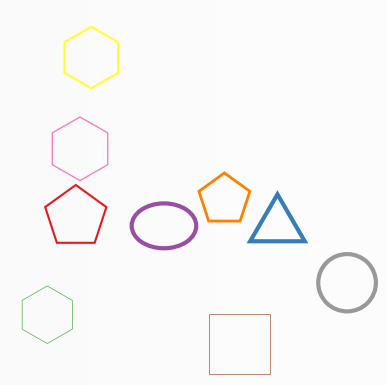[{"shape": "pentagon", "thickness": 1.5, "radius": 0.42, "center": [0.196, 0.437]}, {"shape": "triangle", "thickness": 3, "radius": 0.41, "center": [0.716, 0.414]}, {"shape": "hexagon", "thickness": 0.5, "radius": 0.37, "center": [0.122, 0.182]}, {"shape": "oval", "thickness": 3, "radius": 0.42, "center": [0.423, 0.413]}, {"shape": "pentagon", "thickness": 2, "radius": 0.35, "center": [0.579, 0.482]}, {"shape": "hexagon", "thickness": 1.5, "radius": 0.4, "center": [0.235, 0.851]}, {"shape": "square", "thickness": 0.5, "radius": 0.39, "center": [0.619, 0.106]}, {"shape": "hexagon", "thickness": 1, "radius": 0.41, "center": [0.206, 0.614]}, {"shape": "circle", "thickness": 3, "radius": 0.37, "center": [0.896, 0.266]}]